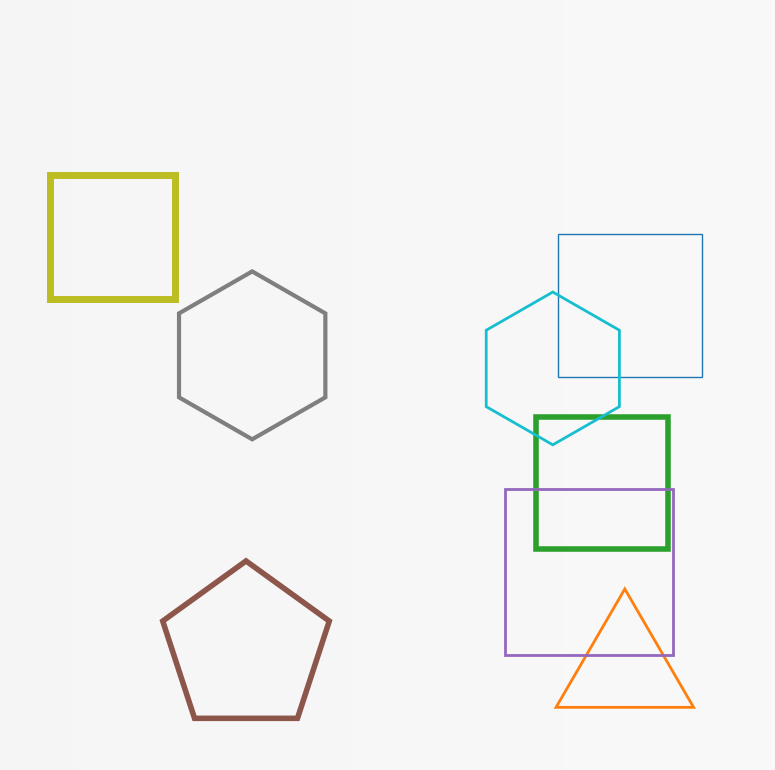[{"shape": "square", "thickness": 0.5, "radius": 0.47, "center": [0.813, 0.603]}, {"shape": "triangle", "thickness": 1, "radius": 0.51, "center": [0.806, 0.133]}, {"shape": "square", "thickness": 2, "radius": 0.43, "center": [0.777, 0.373]}, {"shape": "square", "thickness": 1, "radius": 0.54, "center": [0.76, 0.257]}, {"shape": "pentagon", "thickness": 2, "radius": 0.56, "center": [0.317, 0.159]}, {"shape": "hexagon", "thickness": 1.5, "radius": 0.55, "center": [0.325, 0.538]}, {"shape": "square", "thickness": 2.5, "radius": 0.4, "center": [0.145, 0.692]}, {"shape": "hexagon", "thickness": 1, "radius": 0.5, "center": [0.713, 0.522]}]